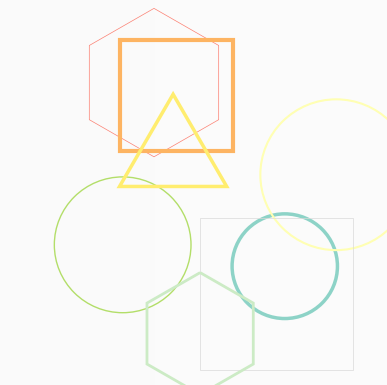[{"shape": "circle", "thickness": 2.5, "radius": 0.68, "center": [0.735, 0.309]}, {"shape": "circle", "thickness": 1.5, "radius": 0.98, "center": [0.868, 0.546]}, {"shape": "hexagon", "thickness": 0.5, "radius": 0.96, "center": [0.397, 0.785]}, {"shape": "square", "thickness": 3, "radius": 0.73, "center": [0.456, 0.752]}, {"shape": "circle", "thickness": 1, "radius": 0.88, "center": [0.317, 0.364]}, {"shape": "square", "thickness": 0.5, "radius": 0.99, "center": [0.714, 0.237]}, {"shape": "hexagon", "thickness": 2, "radius": 0.79, "center": [0.516, 0.134]}, {"shape": "triangle", "thickness": 2.5, "radius": 0.8, "center": [0.447, 0.596]}]